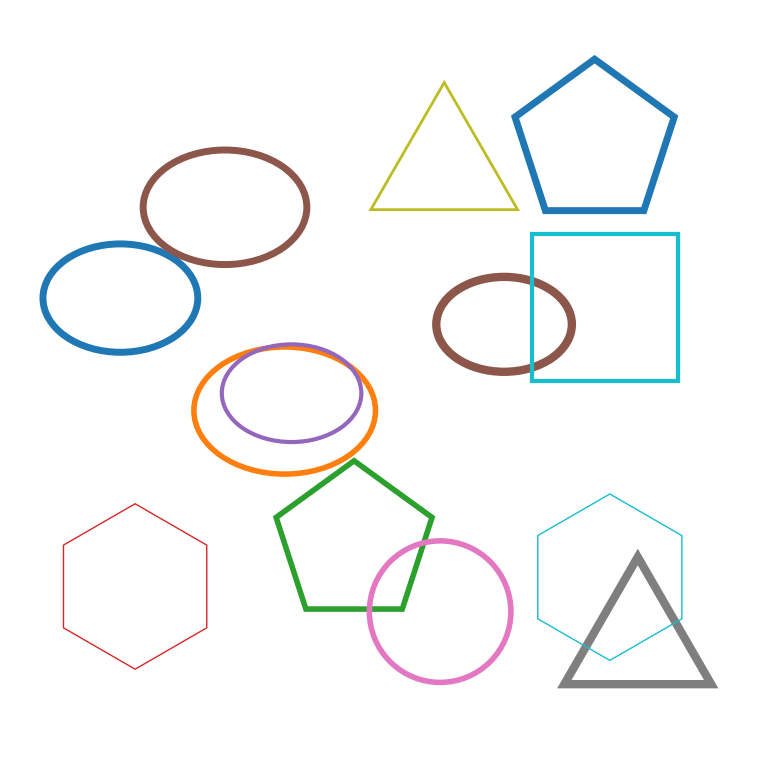[{"shape": "oval", "thickness": 2.5, "radius": 0.5, "center": [0.156, 0.613]}, {"shape": "pentagon", "thickness": 2.5, "radius": 0.54, "center": [0.772, 0.814]}, {"shape": "oval", "thickness": 2, "radius": 0.59, "center": [0.37, 0.467]}, {"shape": "pentagon", "thickness": 2, "radius": 0.53, "center": [0.46, 0.295]}, {"shape": "hexagon", "thickness": 0.5, "radius": 0.54, "center": [0.175, 0.238]}, {"shape": "oval", "thickness": 1.5, "radius": 0.45, "center": [0.379, 0.489]}, {"shape": "oval", "thickness": 3, "radius": 0.44, "center": [0.655, 0.579]}, {"shape": "oval", "thickness": 2.5, "radius": 0.53, "center": [0.292, 0.731]}, {"shape": "circle", "thickness": 2, "radius": 0.46, "center": [0.572, 0.206]}, {"shape": "triangle", "thickness": 3, "radius": 0.55, "center": [0.828, 0.167]}, {"shape": "triangle", "thickness": 1, "radius": 0.55, "center": [0.577, 0.783]}, {"shape": "square", "thickness": 1.5, "radius": 0.47, "center": [0.786, 0.601]}, {"shape": "hexagon", "thickness": 0.5, "radius": 0.54, "center": [0.792, 0.25]}]